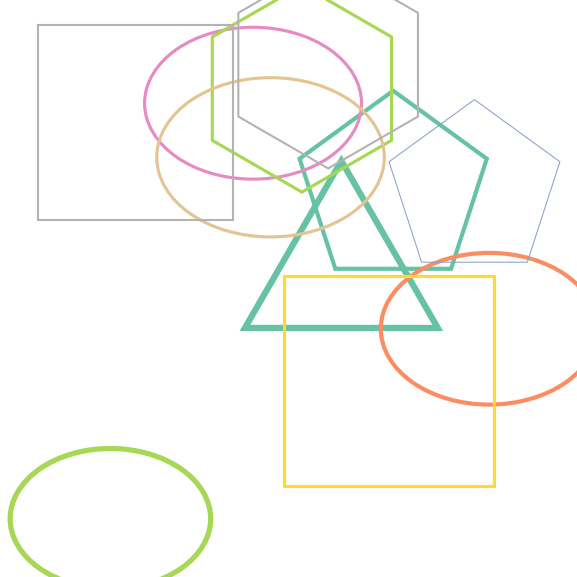[{"shape": "triangle", "thickness": 3, "radius": 0.96, "center": [0.591, 0.528]}, {"shape": "pentagon", "thickness": 2, "radius": 0.85, "center": [0.681, 0.672]}, {"shape": "oval", "thickness": 2, "radius": 0.94, "center": [0.847, 0.43]}, {"shape": "pentagon", "thickness": 0.5, "radius": 0.78, "center": [0.822, 0.671]}, {"shape": "oval", "thickness": 1.5, "radius": 0.94, "center": [0.438, 0.82]}, {"shape": "hexagon", "thickness": 1.5, "radius": 0.9, "center": [0.523, 0.846]}, {"shape": "oval", "thickness": 2.5, "radius": 0.87, "center": [0.191, 0.101]}, {"shape": "square", "thickness": 1.5, "radius": 0.91, "center": [0.674, 0.339]}, {"shape": "oval", "thickness": 1.5, "radius": 0.99, "center": [0.468, 0.727]}, {"shape": "hexagon", "thickness": 1, "radius": 0.9, "center": [0.568, 0.887]}, {"shape": "square", "thickness": 1, "radius": 0.85, "center": [0.235, 0.787]}]